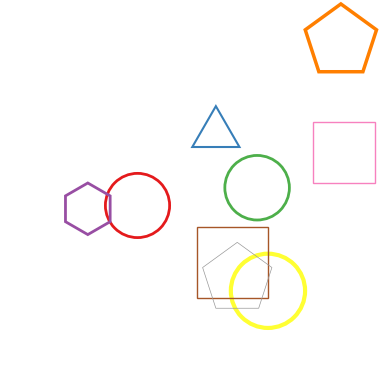[{"shape": "circle", "thickness": 2, "radius": 0.42, "center": [0.357, 0.466]}, {"shape": "triangle", "thickness": 1.5, "radius": 0.35, "center": [0.561, 0.654]}, {"shape": "circle", "thickness": 2, "radius": 0.42, "center": [0.668, 0.512]}, {"shape": "hexagon", "thickness": 2, "radius": 0.34, "center": [0.228, 0.458]}, {"shape": "pentagon", "thickness": 2.5, "radius": 0.49, "center": [0.885, 0.892]}, {"shape": "circle", "thickness": 3, "radius": 0.48, "center": [0.696, 0.245]}, {"shape": "square", "thickness": 1, "radius": 0.46, "center": [0.603, 0.317]}, {"shape": "square", "thickness": 1, "radius": 0.4, "center": [0.893, 0.605]}, {"shape": "pentagon", "thickness": 0.5, "radius": 0.47, "center": [0.616, 0.276]}]